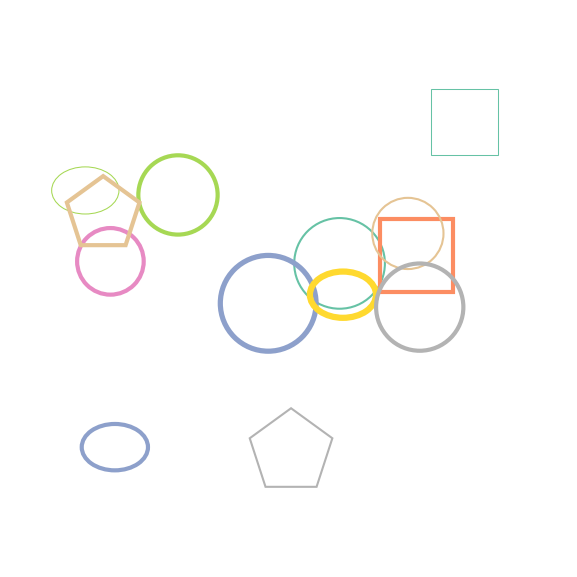[{"shape": "square", "thickness": 0.5, "radius": 0.29, "center": [0.804, 0.788]}, {"shape": "circle", "thickness": 1, "radius": 0.39, "center": [0.588, 0.543]}, {"shape": "square", "thickness": 2, "radius": 0.32, "center": [0.721, 0.556]}, {"shape": "circle", "thickness": 2.5, "radius": 0.41, "center": [0.464, 0.474]}, {"shape": "oval", "thickness": 2, "radius": 0.29, "center": [0.199, 0.225]}, {"shape": "circle", "thickness": 2, "radius": 0.29, "center": [0.191, 0.547]}, {"shape": "circle", "thickness": 2, "radius": 0.34, "center": [0.308, 0.662]}, {"shape": "oval", "thickness": 0.5, "radius": 0.29, "center": [0.148, 0.669]}, {"shape": "oval", "thickness": 3, "radius": 0.29, "center": [0.594, 0.489]}, {"shape": "pentagon", "thickness": 2, "radius": 0.33, "center": [0.179, 0.628]}, {"shape": "circle", "thickness": 1, "radius": 0.31, "center": [0.706, 0.595]}, {"shape": "pentagon", "thickness": 1, "radius": 0.38, "center": [0.504, 0.217]}, {"shape": "circle", "thickness": 2, "radius": 0.38, "center": [0.727, 0.467]}]